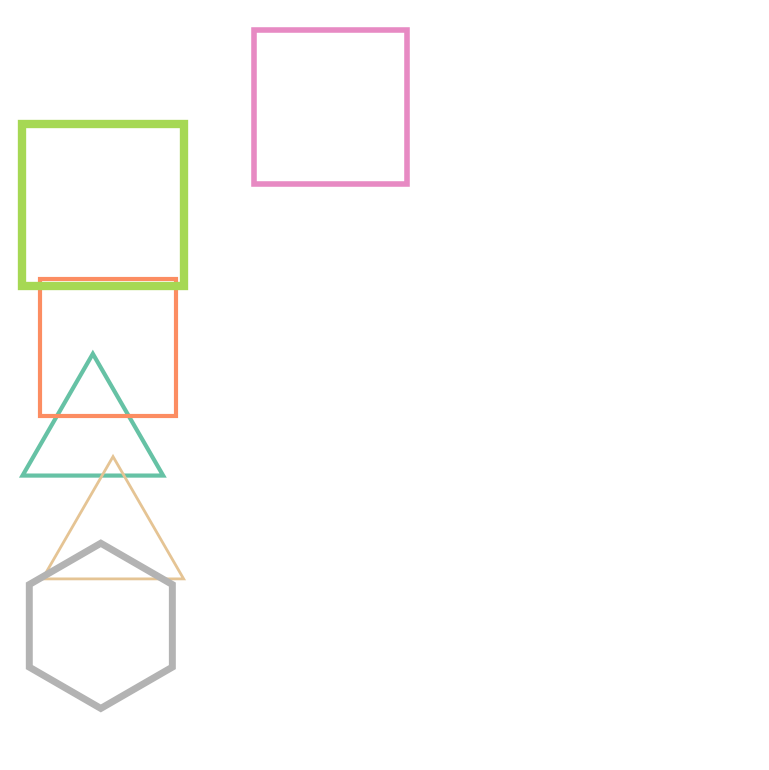[{"shape": "triangle", "thickness": 1.5, "radius": 0.53, "center": [0.121, 0.435]}, {"shape": "square", "thickness": 1.5, "radius": 0.44, "center": [0.14, 0.549]}, {"shape": "square", "thickness": 2, "radius": 0.5, "center": [0.429, 0.861]}, {"shape": "square", "thickness": 3, "radius": 0.53, "center": [0.134, 0.734]}, {"shape": "triangle", "thickness": 1, "radius": 0.53, "center": [0.147, 0.301]}, {"shape": "hexagon", "thickness": 2.5, "radius": 0.54, "center": [0.131, 0.187]}]